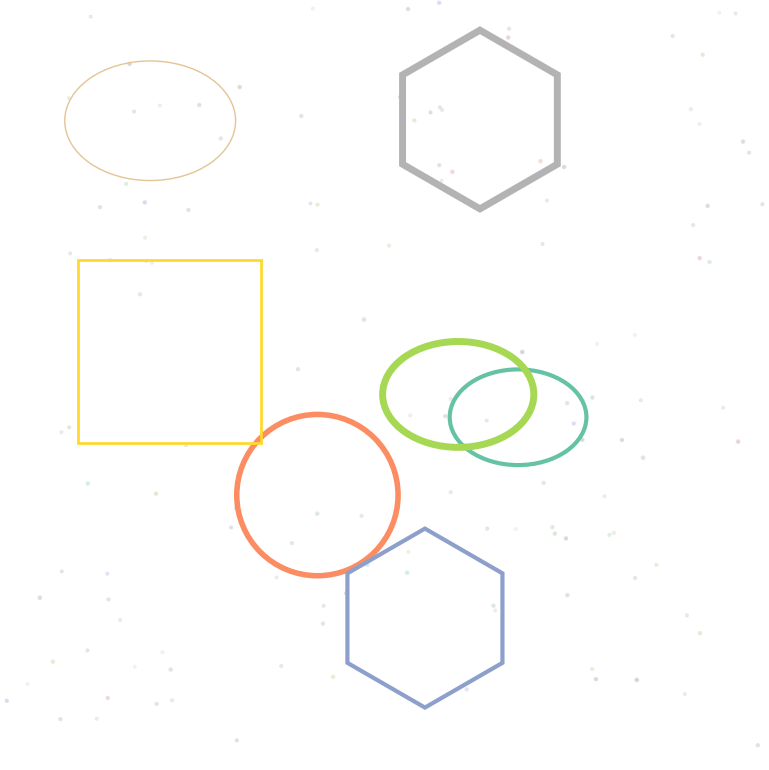[{"shape": "oval", "thickness": 1.5, "radius": 0.44, "center": [0.673, 0.458]}, {"shape": "circle", "thickness": 2, "radius": 0.52, "center": [0.412, 0.357]}, {"shape": "hexagon", "thickness": 1.5, "radius": 0.58, "center": [0.552, 0.197]}, {"shape": "oval", "thickness": 2.5, "radius": 0.49, "center": [0.595, 0.488]}, {"shape": "square", "thickness": 1, "radius": 0.59, "center": [0.22, 0.544]}, {"shape": "oval", "thickness": 0.5, "radius": 0.55, "center": [0.195, 0.843]}, {"shape": "hexagon", "thickness": 2.5, "radius": 0.58, "center": [0.623, 0.845]}]